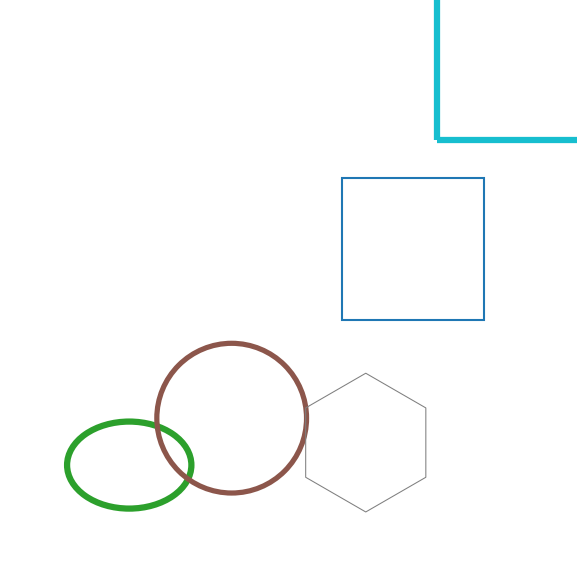[{"shape": "square", "thickness": 1, "radius": 0.62, "center": [0.716, 0.568]}, {"shape": "oval", "thickness": 3, "radius": 0.54, "center": [0.224, 0.194]}, {"shape": "circle", "thickness": 2.5, "radius": 0.65, "center": [0.401, 0.275]}, {"shape": "hexagon", "thickness": 0.5, "radius": 0.6, "center": [0.633, 0.233]}, {"shape": "square", "thickness": 3, "radius": 0.68, "center": [0.891, 0.892]}]